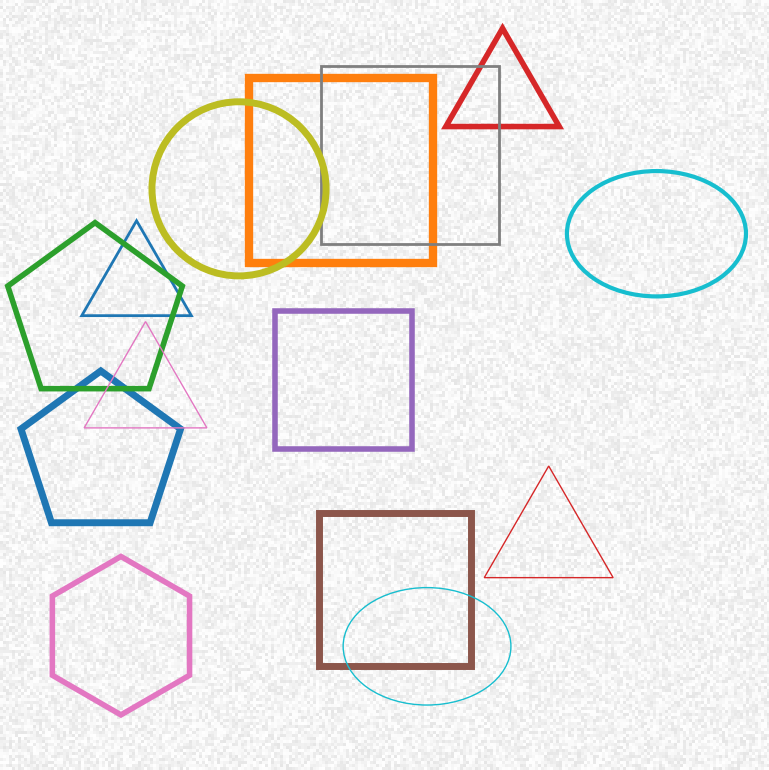[{"shape": "triangle", "thickness": 1, "radius": 0.41, "center": [0.177, 0.631]}, {"shape": "pentagon", "thickness": 2.5, "radius": 0.54, "center": [0.131, 0.409]}, {"shape": "square", "thickness": 3, "radius": 0.6, "center": [0.443, 0.779]}, {"shape": "pentagon", "thickness": 2, "radius": 0.6, "center": [0.123, 0.592]}, {"shape": "triangle", "thickness": 0.5, "radius": 0.48, "center": [0.713, 0.298]}, {"shape": "triangle", "thickness": 2, "radius": 0.43, "center": [0.653, 0.878]}, {"shape": "square", "thickness": 2, "radius": 0.45, "center": [0.446, 0.507]}, {"shape": "square", "thickness": 2.5, "radius": 0.5, "center": [0.513, 0.234]}, {"shape": "triangle", "thickness": 0.5, "radius": 0.46, "center": [0.189, 0.49]}, {"shape": "hexagon", "thickness": 2, "radius": 0.51, "center": [0.157, 0.174]}, {"shape": "square", "thickness": 1, "radius": 0.58, "center": [0.532, 0.799]}, {"shape": "circle", "thickness": 2.5, "radius": 0.57, "center": [0.31, 0.755]}, {"shape": "oval", "thickness": 0.5, "radius": 0.54, "center": [0.555, 0.161]}, {"shape": "oval", "thickness": 1.5, "radius": 0.58, "center": [0.853, 0.696]}]